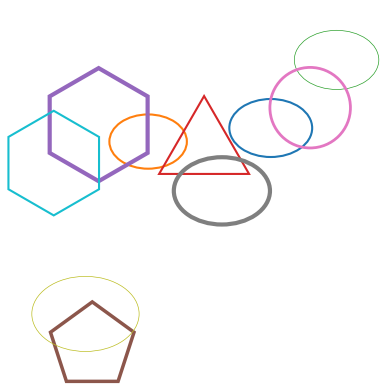[{"shape": "oval", "thickness": 1.5, "radius": 0.54, "center": [0.703, 0.668]}, {"shape": "oval", "thickness": 1.5, "radius": 0.5, "center": [0.385, 0.632]}, {"shape": "oval", "thickness": 0.5, "radius": 0.55, "center": [0.874, 0.844]}, {"shape": "triangle", "thickness": 1.5, "radius": 0.67, "center": [0.53, 0.616]}, {"shape": "hexagon", "thickness": 3, "radius": 0.73, "center": [0.256, 0.676]}, {"shape": "pentagon", "thickness": 2.5, "radius": 0.57, "center": [0.24, 0.102]}, {"shape": "circle", "thickness": 2, "radius": 0.52, "center": [0.806, 0.72]}, {"shape": "oval", "thickness": 3, "radius": 0.62, "center": [0.576, 0.504]}, {"shape": "oval", "thickness": 0.5, "radius": 0.7, "center": [0.222, 0.185]}, {"shape": "hexagon", "thickness": 1.5, "radius": 0.68, "center": [0.14, 0.576]}]